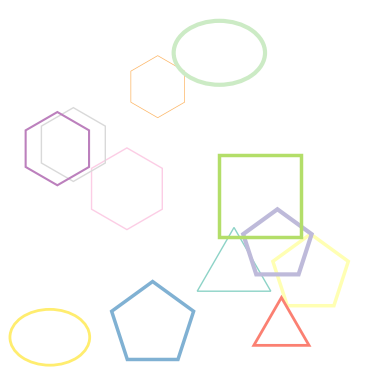[{"shape": "triangle", "thickness": 1, "radius": 0.55, "center": [0.608, 0.299]}, {"shape": "pentagon", "thickness": 2.5, "radius": 0.51, "center": [0.807, 0.289]}, {"shape": "pentagon", "thickness": 3, "radius": 0.47, "center": [0.721, 0.363]}, {"shape": "triangle", "thickness": 2, "radius": 0.41, "center": [0.731, 0.144]}, {"shape": "pentagon", "thickness": 2.5, "radius": 0.56, "center": [0.396, 0.157]}, {"shape": "hexagon", "thickness": 0.5, "radius": 0.4, "center": [0.41, 0.775]}, {"shape": "square", "thickness": 2.5, "radius": 0.53, "center": [0.675, 0.491]}, {"shape": "hexagon", "thickness": 1, "radius": 0.53, "center": [0.33, 0.51]}, {"shape": "hexagon", "thickness": 1, "radius": 0.48, "center": [0.191, 0.625]}, {"shape": "hexagon", "thickness": 1.5, "radius": 0.48, "center": [0.149, 0.614]}, {"shape": "oval", "thickness": 3, "radius": 0.59, "center": [0.57, 0.863]}, {"shape": "oval", "thickness": 2, "radius": 0.52, "center": [0.129, 0.124]}]